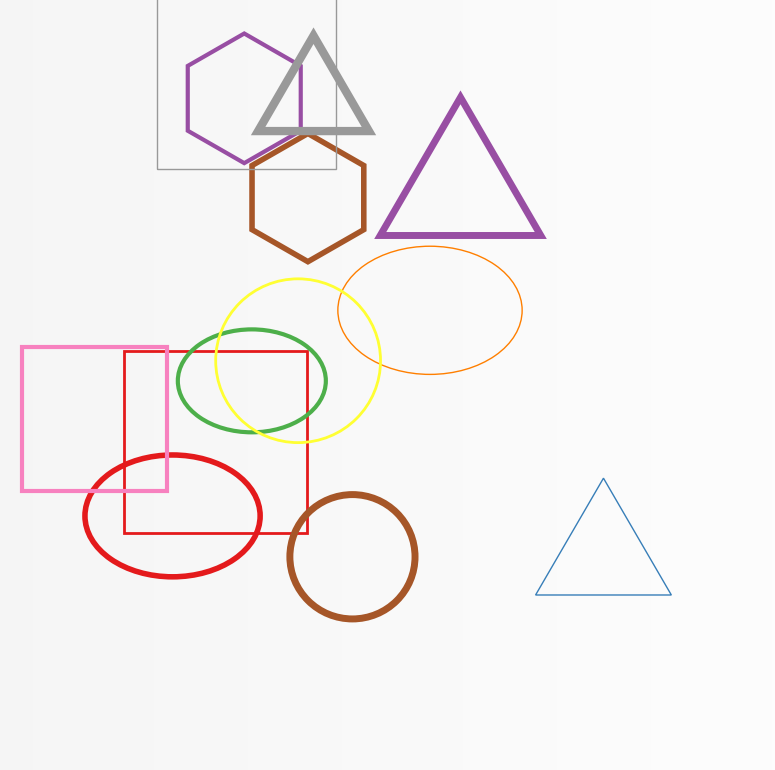[{"shape": "oval", "thickness": 2, "radius": 0.57, "center": [0.223, 0.33]}, {"shape": "square", "thickness": 1, "radius": 0.59, "center": [0.278, 0.426]}, {"shape": "triangle", "thickness": 0.5, "radius": 0.51, "center": [0.779, 0.278]}, {"shape": "oval", "thickness": 1.5, "radius": 0.48, "center": [0.325, 0.505]}, {"shape": "hexagon", "thickness": 1.5, "radius": 0.42, "center": [0.315, 0.872]}, {"shape": "triangle", "thickness": 2.5, "radius": 0.6, "center": [0.594, 0.754]}, {"shape": "oval", "thickness": 0.5, "radius": 0.59, "center": [0.555, 0.597]}, {"shape": "circle", "thickness": 1, "radius": 0.53, "center": [0.385, 0.532]}, {"shape": "hexagon", "thickness": 2, "radius": 0.42, "center": [0.397, 0.743]}, {"shape": "circle", "thickness": 2.5, "radius": 0.4, "center": [0.455, 0.277]}, {"shape": "square", "thickness": 1.5, "radius": 0.47, "center": [0.122, 0.456]}, {"shape": "triangle", "thickness": 3, "radius": 0.41, "center": [0.405, 0.871]}, {"shape": "square", "thickness": 0.5, "radius": 0.58, "center": [0.318, 0.896]}]